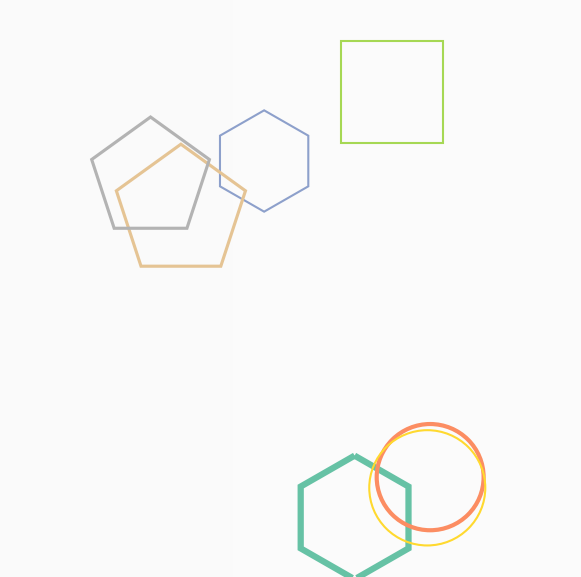[{"shape": "hexagon", "thickness": 3, "radius": 0.54, "center": [0.61, 0.103]}, {"shape": "circle", "thickness": 2, "radius": 0.46, "center": [0.74, 0.173]}, {"shape": "hexagon", "thickness": 1, "radius": 0.44, "center": [0.454, 0.72]}, {"shape": "square", "thickness": 1, "radius": 0.44, "center": [0.674, 0.84]}, {"shape": "circle", "thickness": 1, "radius": 0.5, "center": [0.735, 0.154]}, {"shape": "pentagon", "thickness": 1.5, "radius": 0.58, "center": [0.311, 0.633]}, {"shape": "pentagon", "thickness": 1.5, "radius": 0.53, "center": [0.259, 0.69]}]